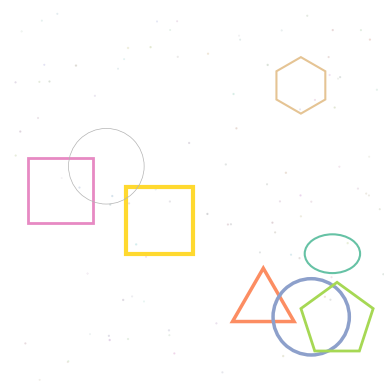[{"shape": "oval", "thickness": 1.5, "radius": 0.36, "center": [0.863, 0.341]}, {"shape": "triangle", "thickness": 2.5, "radius": 0.46, "center": [0.684, 0.211]}, {"shape": "circle", "thickness": 2.5, "radius": 0.5, "center": [0.808, 0.177]}, {"shape": "square", "thickness": 2, "radius": 0.42, "center": [0.158, 0.505]}, {"shape": "pentagon", "thickness": 2, "radius": 0.49, "center": [0.875, 0.168]}, {"shape": "square", "thickness": 3, "radius": 0.44, "center": [0.414, 0.426]}, {"shape": "hexagon", "thickness": 1.5, "radius": 0.37, "center": [0.782, 0.778]}, {"shape": "circle", "thickness": 0.5, "radius": 0.49, "center": [0.276, 0.568]}]